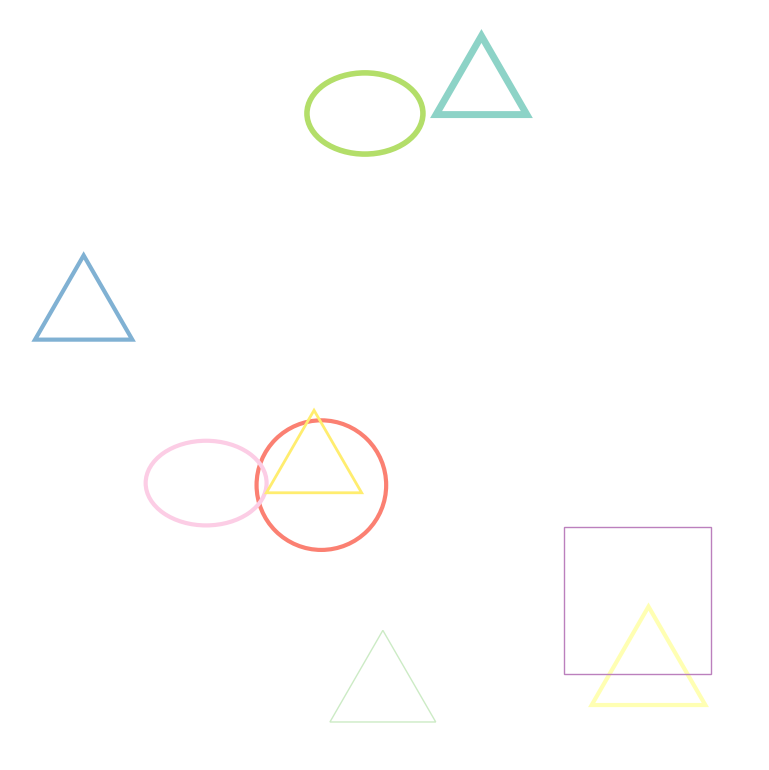[{"shape": "triangle", "thickness": 2.5, "radius": 0.34, "center": [0.625, 0.885]}, {"shape": "triangle", "thickness": 1.5, "radius": 0.43, "center": [0.842, 0.127]}, {"shape": "circle", "thickness": 1.5, "radius": 0.42, "center": [0.417, 0.37]}, {"shape": "triangle", "thickness": 1.5, "radius": 0.36, "center": [0.109, 0.595]}, {"shape": "oval", "thickness": 2, "radius": 0.38, "center": [0.474, 0.853]}, {"shape": "oval", "thickness": 1.5, "radius": 0.39, "center": [0.268, 0.373]}, {"shape": "square", "thickness": 0.5, "radius": 0.48, "center": [0.828, 0.22]}, {"shape": "triangle", "thickness": 0.5, "radius": 0.4, "center": [0.497, 0.102]}, {"shape": "triangle", "thickness": 1, "radius": 0.36, "center": [0.408, 0.396]}]